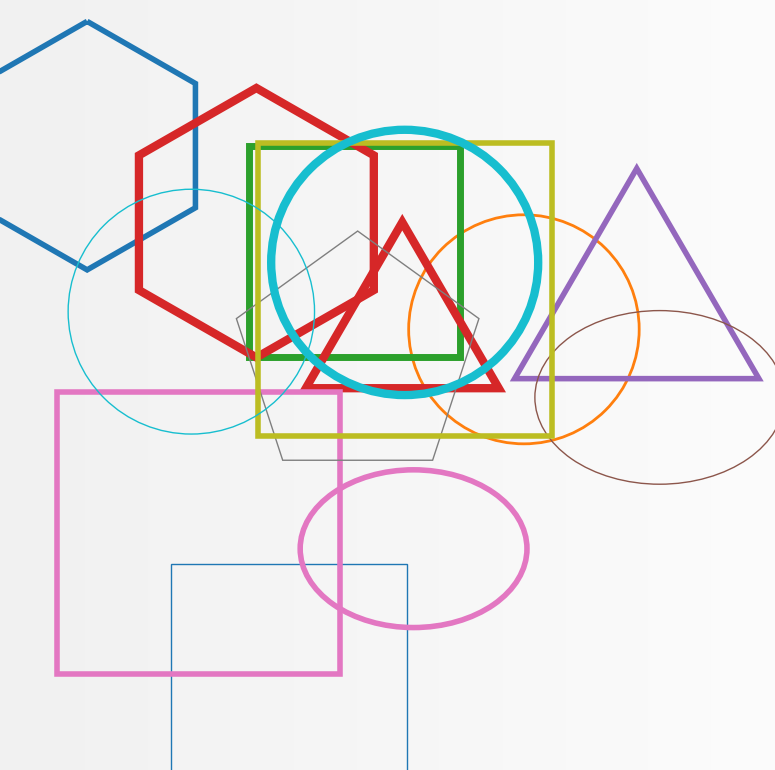[{"shape": "square", "thickness": 0.5, "radius": 0.76, "center": [0.373, 0.115]}, {"shape": "hexagon", "thickness": 2, "radius": 0.81, "center": [0.112, 0.811]}, {"shape": "circle", "thickness": 1, "radius": 0.74, "center": [0.676, 0.572]}, {"shape": "square", "thickness": 2.5, "radius": 0.68, "center": [0.458, 0.673]}, {"shape": "triangle", "thickness": 3, "radius": 0.72, "center": [0.519, 0.568]}, {"shape": "hexagon", "thickness": 3, "radius": 0.87, "center": [0.331, 0.711]}, {"shape": "triangle", "thickness": 2, "radius": 0.91, "center": [0.822, 0.599]}, {"shape": "oval", "thickness": 0.5, "radius": 0.81, "center": [0.851, 0.484]}, {"shape": "square", "thickness": 2, "radius": 0.92, "center": [0.256, 0.308]}, {"shape": "oval", "thickness": 2, "radius": 0.73, "center": [0.534, 0.287]}, {"shape": "pentagon", "thickness": 0.5, "radius": 0.82, "center": [0.461, 0.535]}, {"shape": "square", "thickness": 2, "radius": 0.95, "center": [0.523, 0.624]}, {"shape": "circle", "thickness": 3, "radius": 0.86, "center": [0.522, 0.659]}, {"shape": "circle", "thickness": 0.5, "radius": 0.79, "center": [0.247, 0.595]}]